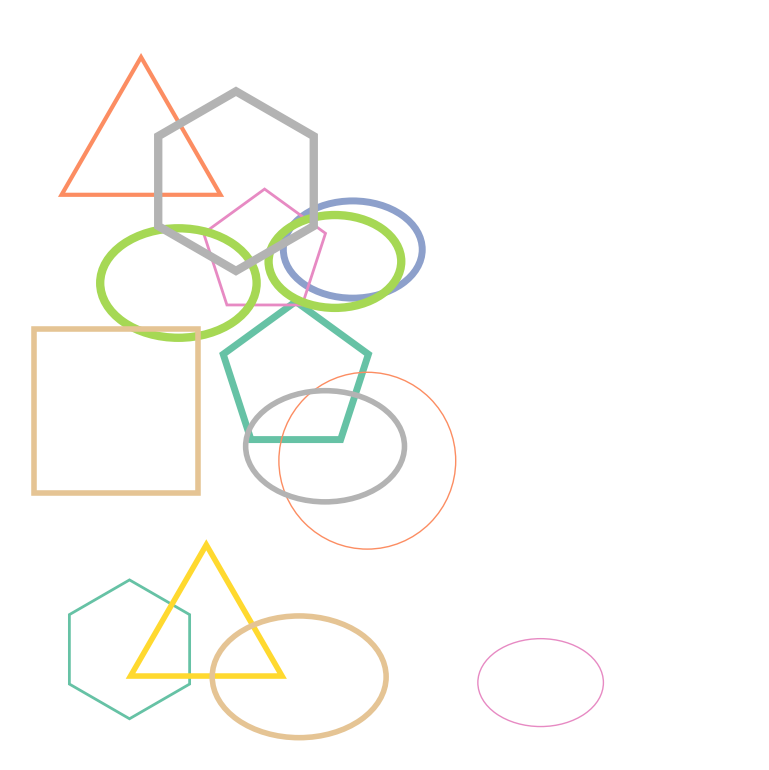[{"shape": "hexagon", "thickness": 1, "radius": 0.45, "center": [0.168, 0.157]}, {"shape": "pentagon", "thickness": 2.5, "radius": 0.5, "center": [0.384, 0.509]}, {"shape": "circle", "thickness": 0.5, "radius": 0.57, "center": [0.477, 0.402]}, {"shape": "triangle", "thickness": 1.5, "radius": 0.6, "center": [0.183, 0.807]}, {"shape": "oval", "thickness": 2.5, "radius": 0.45, "center": [0.458, 0.676]}, {"shape": "pentagon", "thickness": 1, "radius": 0.42, "center": [0.344, 0.671]}, {"shape": "oval", "thickness": 0.5, "radius": 0.41, "center": [0.702, 0.113]}, {"shape": "oval", "thickness": 3, "radius": 0.51, "center": [0.232, 0.632]}, {"shape": "oval", "thickness": 3, "radius": 0.43, "center": [0.435, 0.66]}, {"shape": "triangle", "thickness": 2, "radius": 0.57, "center": [0.268, 0.179]}, {"shape": "square", "thickness": 2, "radius": 0.53, "center": [0.15, 0.466]}, {"shape": "oval", "thickness": 2, "radius": 0.56, "center": [0.389, 0.121]}, {"shape": "oval", "thickness": 2, "radius": 0.52, "center": [0.422, 0.42]}, {"shape": "hexagon", "thickness": 3, "radius": 0.58, "center": [0.306, 0.765]}]